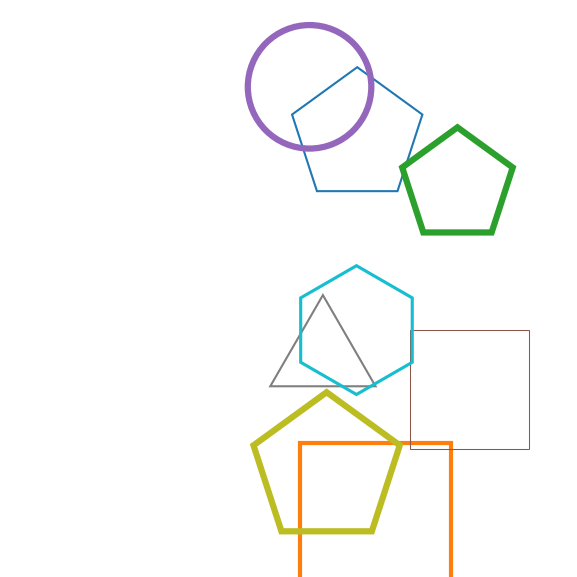[{"shape": "pentagon", "thickness": 1, "radius": 0.59, "center": [0.619, 0.764]}, {"shape": "square", "thickness": 2, "radius": 0.66, "center": [0.65, 0.101]}, {"shape": "pentagon", "thickness": 3, "radius": 0.5, "center": [0.792, 0.678]}, {"shape": "circle", "thickness": 3, "radius": 0.53, "center": [0.536, 0.849]}, {"shape": "square", "thickness": 0.5, "radius": 0.52, "center": [0.814, 0.324]}, {"shape": "triangle", "thickness": 1, "radius": 0.53, "center": [0.559, 0.383]}, {"shape": "pentagon", "thickness": 3, "radius": 0.67, "center": [0.566, 0.187]}, {"shape": "hexagon", "thickness": 1.5, "radius": 0.56, "center": [0.617, 0.428]}]